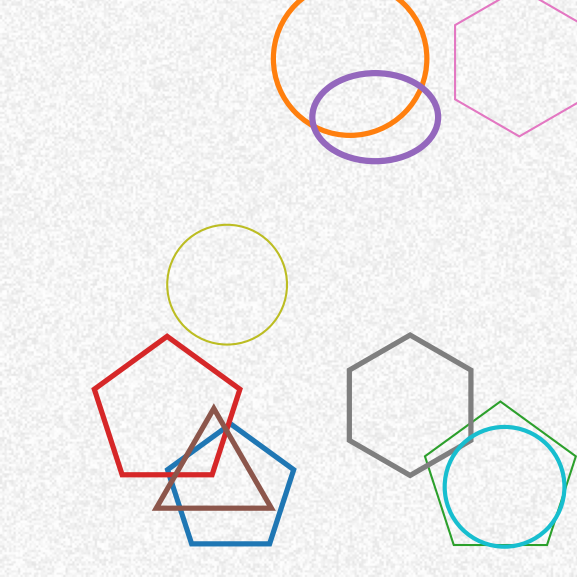[{"shape": "pentagon", "thickness": 2.5, "radius": 0.57, "center": [0.399, 0.15]}, {"shape": "circle", "thickness": 2.5, "radius": 0.66, "center": [0.606, 0.898]}, {"shape": "pentagon", "thickness": 1, "radius": 0.69, "center": [0.866, 0.167]}, {"shape": "pentagon", "thickness": 2.5, "radius": 0.66, "center": [0.289, 0.284]}, {"shape": "oval", "thickness": 3, "radius": 0.54, "center": [0.65, 0.796]}, {"shape": "triangle", "thickness": 2.5, "radius": 0.58, "center": [0.37, 0.177]}, {"shape": "hexagon", "thickness": 1, "radius": 0.64, "center": [0.899, 0.891]}, {"shape": "hexagon", "thickness": 2.5, "radius": 0.61, "center": [0.71, 0.297]}, {"shape": "circle", "thickness": 1, "radius": 0.52, "center": [0.393, 0.506]}, {"shape": "circle", "thickness": 2, "radius": 0.52, "center": [0.874, 0.156]}]